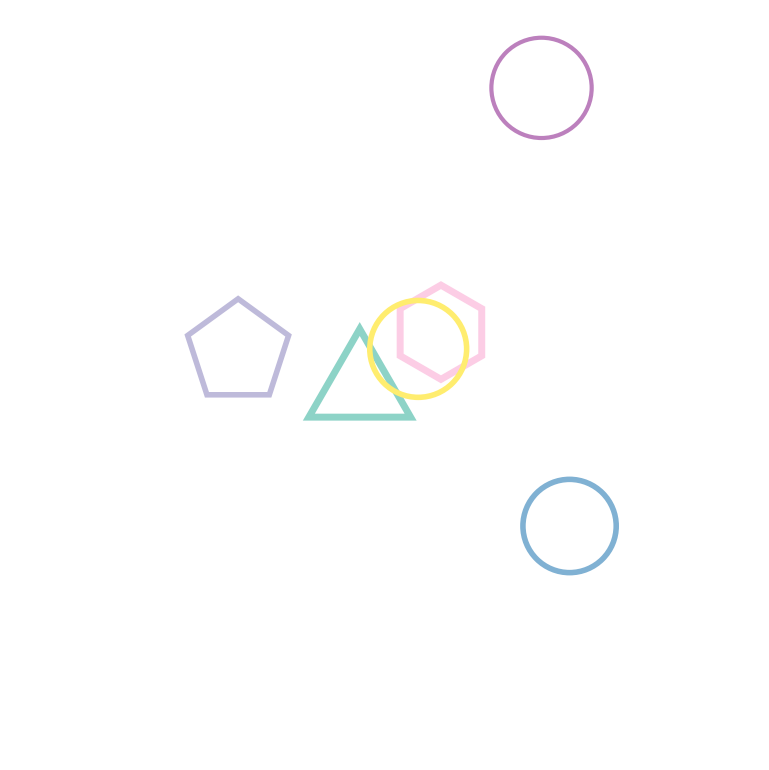[{"shape": "triangle", "thickness": 2.5, "radius": 0.38, "center": [0.467, 0.496]}, {"shape": "pentagon", "thickness": 2, "radius": 0.34, "center": [0.309, 0.543]}, {"shape": "circle", "thickness": 2, "radius": 0.3, "center": [0.74, 0.317]}, {"shape": "hexagon", "thickness": 2.5, "radius": 0.31, "center": [0.573, 0.569]}, {"shape": "circle", "thickness": 1.5, "radius": 0.33, "center": [0.703, 0.886]}, {"shape": "circle", "thickness": 2, "radius": 0.31, "center": [0.543, 0.547]}]